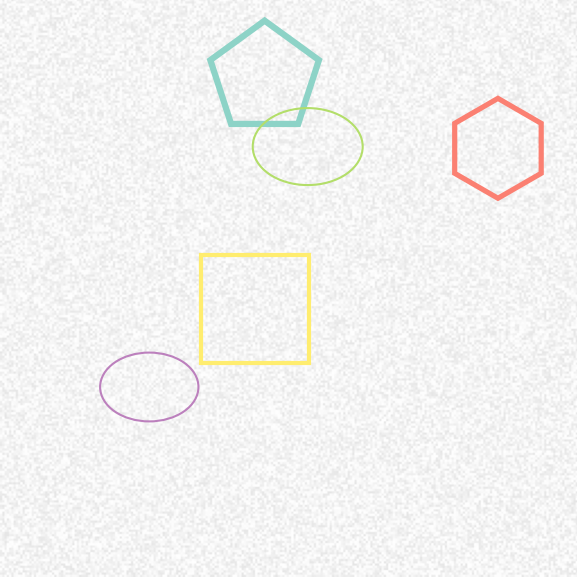[{"shape": "pentagon", "thickness": 3, "radius": 0.49, "center": [0.458, 0.865]}, {"shape": "hexagon", "thickness": 2.5, "radius": 0.43, "center": [0.862, 0.742]}, {"shape": "oval", "thickness": 1, "radius": 0.48, "center": [0.533, 0.745]}, {"shape": "oval", "thickness": 1, "radius": 0.43, "center": [0.258, 0.329]}, {"shape": "square", "thickness": 2, "radius": 0.47, "center": [0.441, 0.464]}]